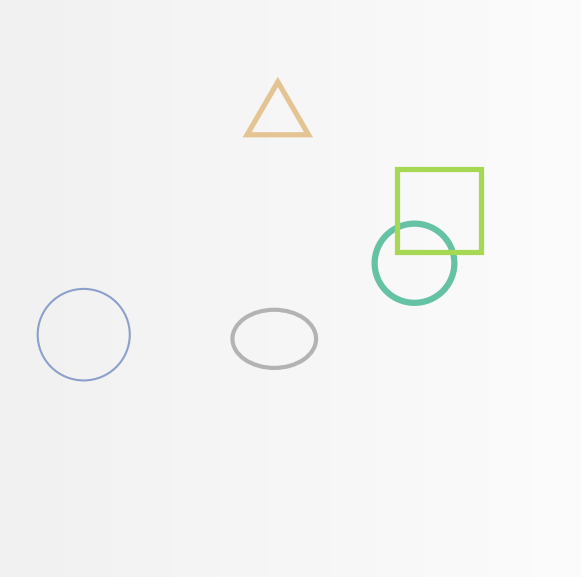[{"shape": "circle", "thickness": 3, "radius": 0.34, "center": [0.713, 0.543]}, {"shape": "circle", "thickness": 1, "radius": 0.4, "center": [0.144, 0.42]}, {"shape": "square", "thickness": 2.5, "radius": 0.36, "center": [0.756, 0.635]}, {"shape": "triangle", "thickness": 2.5, "radius": 0.31, "center": [0.478, 0.796]}, {"shape": "oval", "thickness": 2, "radius": 0.36, "center": [0.472, 0.412]}]